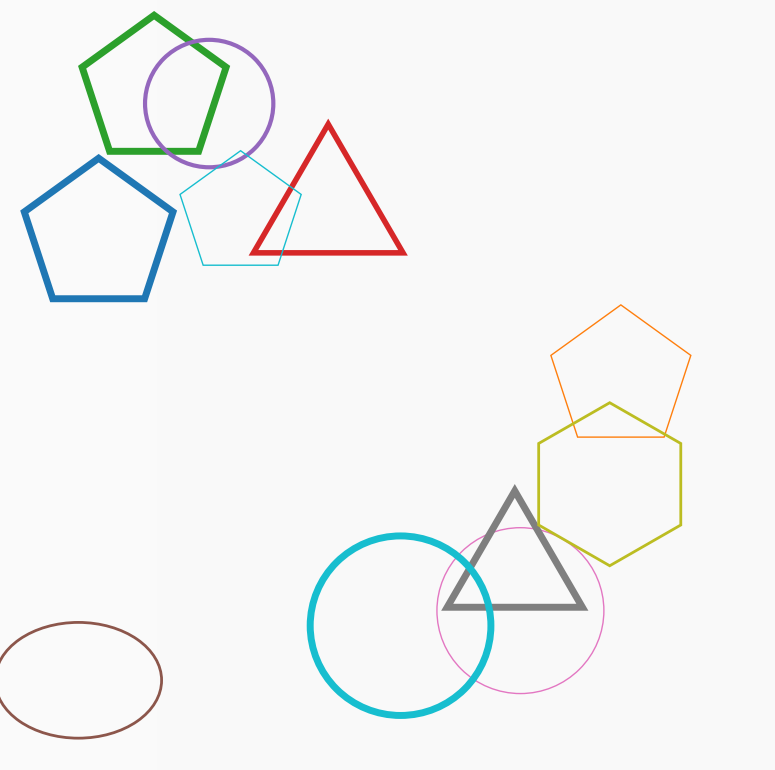[{"shape": "pentagon", "thickness": 2.5, "radius": 0.5, "center": [0.127, 0.694]}, {"shape": "pentagon", "thickness": 0.5, "radius": 0.47, "center": [0.801, 0.509]}, {"shape": "pentagon", "thickness": 2.5, "radius": 0.49, "center": [0.199, 0.883]}, {"shape": "triangle", "thickness": 2, "radius": 0.56, "center": [0.424, 0.727]}, {"shape": "circle", "thickness": 1.5, "radius": 0.41, "center": [0.27, 0.866]}, {"shape": "oval", "thickness": 1, "radius": 0.54, "center": [0.101, 0.117]}, {"shape": "circle", "thickness": 0.5, "radius": 0.54, "center": [0.671, 0.207]}, {"shape": "triangle", "thickness": 2.5, "radius": 0.5, "center": [0.664, 0.262]}, {"shape": "hexagon", "thickness": 1, "radius": 0.53, "center": [0.787, 0.371]}, {"shape": "pentagon", "thickness": 0.5, "radius": 0.41, "center": [0.31, 0.722]}, {"shape": "circle", "thickness": 2.5, "radius": 0.58, "center": [0.517, 0.187]}]